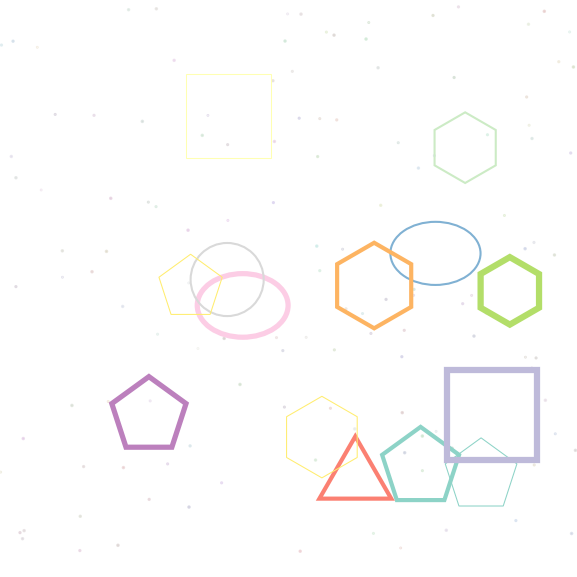[{"shape": "pentagon", "thickness": 0.5, "radius": 0.33, "center": [0.833, 0.176]}, {"shape": "pentagon", "thickness": 2, "radius": 0.35, "center": [0.728, 0.19]}, {"shape": "square", "thickness": 0.5, "radius": 0.37, "center": [0.396, 0.799]}, {"shape": "square", "thickness": 3, "radius": 0.39, "center": [0.851, 0.28]}, {"shape": "triangle", "thickness": 2, "radius": 0.36, "center": [0.615, 0.172]}, {"shape": "oval", "thickness": 1, "radius": 0.39, "center": [0.754, 0.56]}, {"shape": "hexagon", "thickness": 2, "radius": 0.37, "center": [0.648, 0.505]}, {"shape": "hexagon", "thickness": 3, "radius": 0.29, "center": [0.883, 0.495]}, {"shape": "oval", "thickness": 2.5, "radius": 0.39, "center": [0.42, 0.47]}, {"shape": "circle", "thickness": 1, "radius": 0.32, "center": [0.393, 0.515]}, {"shape": "pentagon", "thickness": 2.5, "radius": 0.34, "center": [0.258, 0.279]}, {"shape": "hexagon", "thickness": 1, "radius": 0.31, "center": [0.805, 0.743]}, {"shape": "pentagon", "thickness": 0.5, "radius": 0.29, "center": [0.33, 0.501]}, {"shape": "hexagon", "thickness": 0.5, "radius": 0.35, "center": [0.557, 0.242]}]